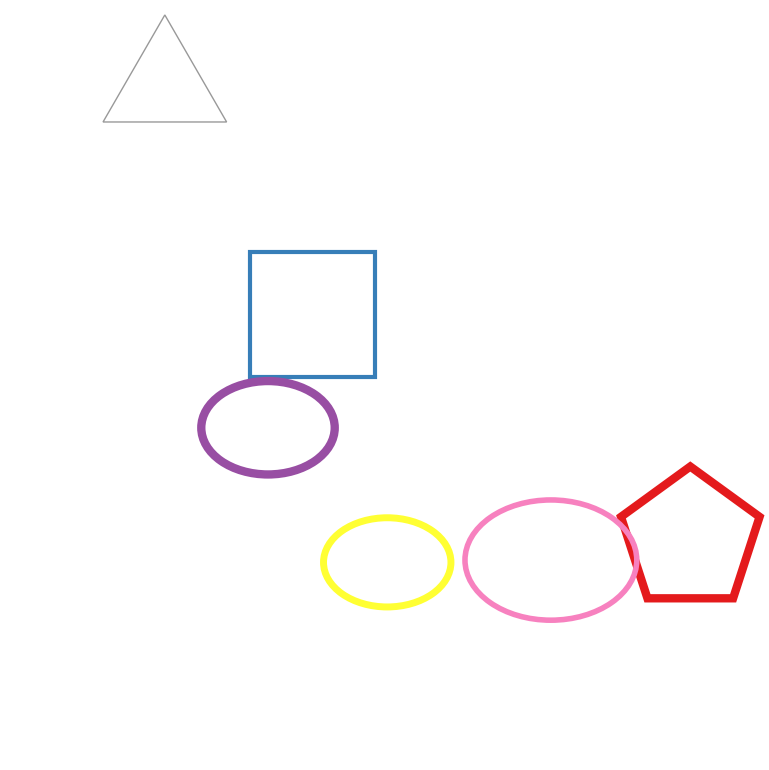[{"shape": "pentagon", "thickness": 3, "radius": 0.47, "center": [0.896, 0.3]}, {"shape": "square", "thickness": 1.5, "radius": 0.41, "center": [0.406, 0.592]}, {"shape": "oval", "thickness": 3, "radius": 0.43, "center": [0.348, 0.444]}, {"shape": "oval", "thickness": 2.5, "radius": 0.41, "center": [0.503, 0.27]}, {"shape": "oval", "thickness": 2, "radius": 0.56, "center": [0.715, 0.273]}, {"shape": "triangle", "thickness": 0.5, "radius": 0.46, "center": [0.214, 0.888]}]